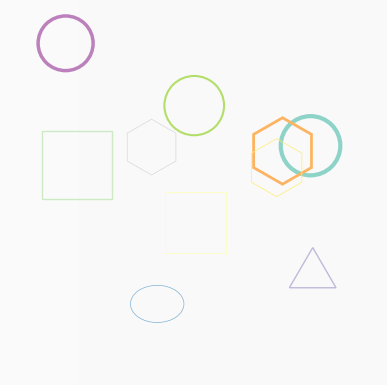[{"shape": "circle", "thickness": 3, "radius": 0.38, "center": [0.801, 0.621]}, {"shape": "square", "thickness": 0.5, "radius": 0.39, "center": [0.505, 0.422]}, {"shape": "triangle", "thickness": 1, "radius": 0.35, "center": [0.807, 0.287]}, {"shape": "oval", "thickness": 0.5, "radius": 0.35, "center": [0.406, 0.211]}, {"shape": "hexagon", "thickness": 2, "radius": 0.43, "center": [0.729, 0.608]}, {"shape": "circle", "thickness": 1.5, "radius": 0.38, "center": [0.501, 0.726]}, {"shape": "hexagon", "thickness": 0.5, "radius": 0.36, "center": [0.391, 0.618]}, {"shape": "circle", "thickness": 2.5, "radius": 0.35, "center": [0.169, 0.888]}, {"shape": "square", "thickness": 1, "radius": 0.45, "center": [0.199, 0.572]}, {"shape": "hexagon", "thickness": 0.5, "radius": 0.38, "center": [0.714, 0.564]}]